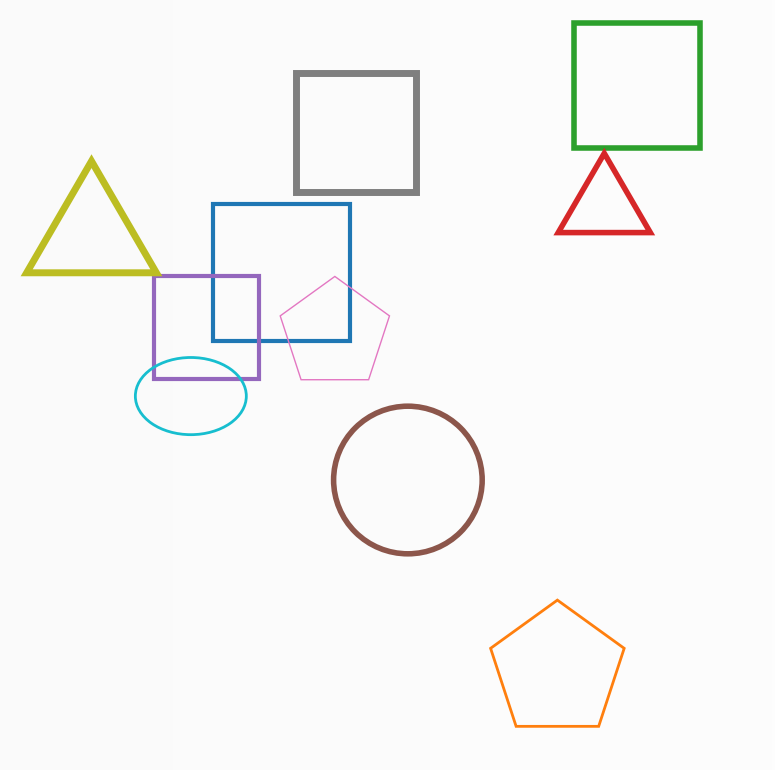[{"shape": "square", "thickness": 1.5, "radius": 0.44, "center": [0.363, 0.647]}, {"shape": "pentagon", "thickness": 1, "radius": 0.45, "center": [0.719, 0.13]}, {"shape": "square", "thickness": 2, "radius": 0.41, "center": [0.822, 0.889]}, {"shape": "triangle", "thickness": 2, "radius": 0.34, "center": [0.78, 0.732]}, {"shape": "square", "thickness": 1.5, "radius": 0.34, "center": [0.266, 0.575]}, {"shape": "circle", "thickness": 2, "radius": 0.48, "center": [0.526, 0.377]}, {"shape": "pentagon", "thickness": 0.5, "radius": 0.37, "center": [0.432, 0.567]}, {"shape": "square", "thickness": 2.5, "radius": 0.39, "center": [0.459, 0.828]}, {"shape": "triangle", "thickness": 2.5, "radius": 0.48, "center": [0.118, 0.694]}, {"shape": "oval", "thickness": 1, "radius": 0.36, "center": [0.246, 0.486]}]